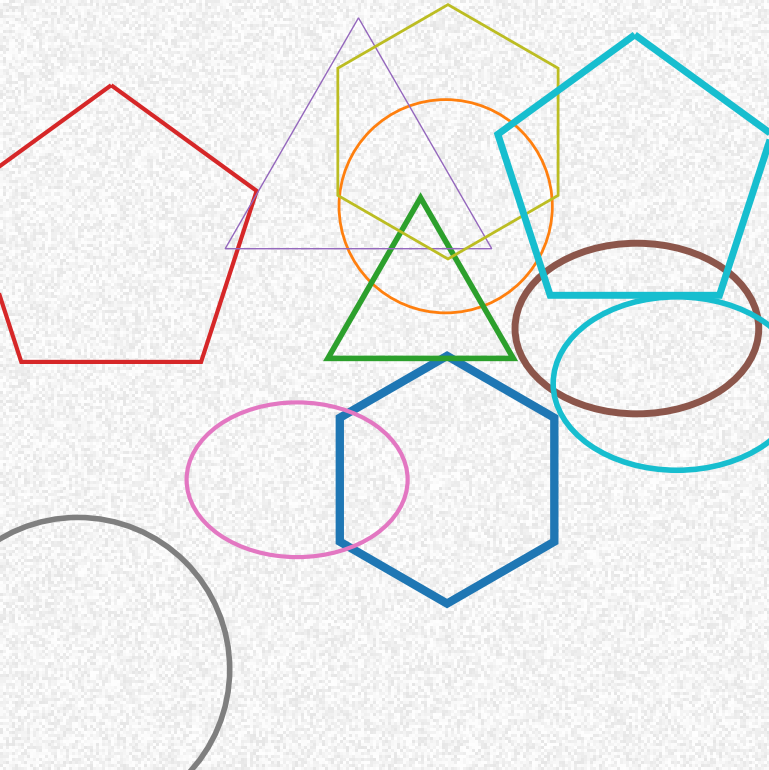[{"shape": "hexagon", "thickness": 3, "radius": 0.8, "center": [0.581, 0.377]}, {"shape": "circle", "thickness": 1, "radius": 0.69, "center": [0.579, 0.732]}, {"shape": "triangle", "thickness": 2, "radius": 0.7, "center": [0.546, 0.604]}, {"shape": "pentagon", "thickness": 1.5, "radius": 0.99, "center": [0.144, 0.691]}, {"shape": "triangle", "thickness": 0.5, "radius": 1.0, "center": [0.466, 0.777]}, {"shape": "oval", "thickness": 2.5, "radius": 0.79, "center": [0.827, 0.573]}, {"shape": "oval", "thickness": 1.5, "radius": 0.72, "center": [0.386, 0.377]}, {"shape": "circle", "thickness": 2, "radius": 0.99, "center": [0.101, 0.131]}, {"shape": "hexagon", "thickness": 1, "radius": 0.83, "center": [0.582, 0.829]}, {"shape": "oval", "thickness": 2, "radius": 0.8, "center": [0.879, 0.502]}, {"shape": "pentagon", "thickness": 2.5, "radius": 0.94, "center": [0.824, 0.768]}]